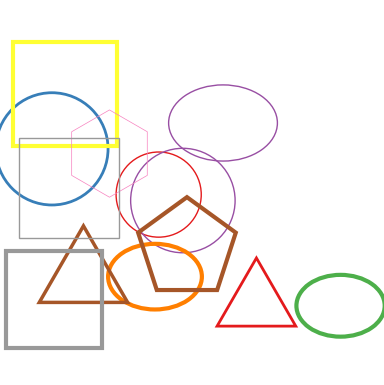[{"shape": "triangle", "thickness": 2, "radius": 0.59, "center": [0.666, 0.212]}, {"shape": "circle", "thickness": 1, "radius": 0.55, "center": [0.412, 0.495]}, {"shape": "circle", "thickness": 2, "radius": 0.73, "center": [0.135, 0.613]}, {"shape": "oval", "thickness": 3, "radius": 0.57, "center": [0.885, 0.206]}, {"shape": "circle", "thickness": 1, "radius": 0.68, "center": [0.475, 0.479]}, {"shape": "oval", "thickness": 1, "radius": 0.71, "center": [0.579, 0.681]}, {"shape": "oval", "thickness": 3, "radius": 0.61, "center": [0.403, 0.281]}, {"shape": "square", "thickness": 3, "radius": 0.68, "center": [0.168, 0.757]}, {"shape": "triangle", "thickness": 2.5, "radius": 0.66, "center": [0.217, 0.281]}, {"shape": "pentagon", "thickness": 3, "radius": 0.67, "center": [0.486, 0.355]}, {"shape": "hexagon", "thickness": 0.5, "radius": 0.57, "center": [0.284, 0.601]}, {"shape": "square", "thickness": 1, "radius": 0.65, "center": [0.18, 0.511]}, {"shape": "square", "thickness": 3, "radius": 0.63, "center": [0.14, 0.222]}]